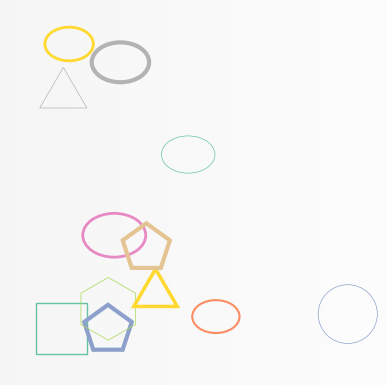[{"shape": "oval", "thickness": 0.5, "radius": 0.35, "center": [0.486, 0.599]}, {"shape": "square", "thickness": 1, "radius": 0.33, "center": [0.159, 0.148]}, {"shape": "oval", "thickness": 1.5, "radius": 0.3, "center": [0.557, 0.178]}, {"shape": "pentagon", "thickness": 3, "radius": 0.32, "center": [0.279, 0.144]}, {"shape": "circle", "thickness": 0.5, "radius": 0.38, "center": [0.897, 0.184]}, {"shape": "oval", "thickness": 2, "radius": 0.41, "center": [0.295, 0.389]}, {"shape": "hexagon", "thickness": 0.5, "radius": 0.41, "center": [0.279, 0.198]}, {"shape": "oval", "thickness": 2, "radius": 0.31, "center": [0.178, 0.886]}, {"shape": "triangle", "thickness": 2.5, "radius": 0.32, "center": [0.401, 0.236]}, {"shape": "pentagon", "thickness": 3, "radius": 0.32, "center": [0.378, 0.356]}, {"shape": "triangle", "thickness": 0.5, "radius": 0.35, "center": [0.163, 0.755]}, {"shape": "oval", "thickness": 3, "radius": 0.37, "center": [0.311, 0.838]}]